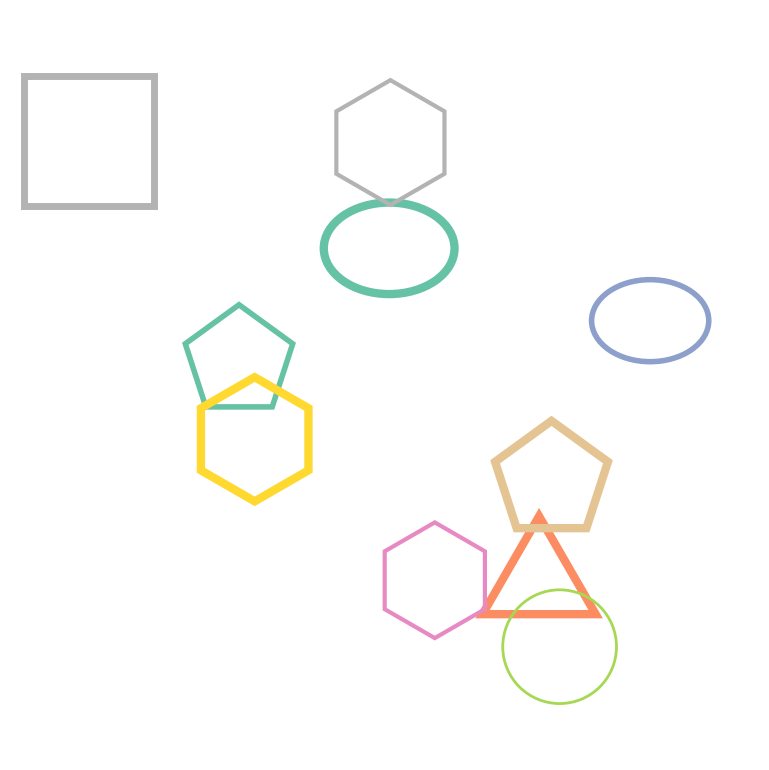[{"shape": "pentagon", "thickness": 2, "radius": 0.37, "center": [0.31, 0.531]}, {"shape": "oval", "thickness": 3, "radius": 0.42, "center": [0.505, 0.678]}, {"shape": "triangle", "thickness": 3, "radius": 0.42, "center": [0.7, 0.245]}, {"shape": "oval", "thickness": 2, "radius": 0.38, "center": [0.844, 0.584]}, {"shape": "hexagon", "thickness": 1.5, "radius": 0.38, "center": [0.565, 0.246]}, {"shape": "circle", "thickness": 1, "radius": 0.37, "center": [0.727, 0.16]}, {"shape": "hexagon", "thickness": 3, "radius": 0.4, "center": [0.331, 0.43]}, {"shape": "pentagon", "thickness": 3, "radius": 0.39, "center": [0.716, 0.376]}, {"shape": "square", "thickness": 2.5, "radius": 0.42, "center": [0.115, 0.817]}, {"shape": "hexagon", "thickness": 1.5, "radius": 0.41, "center": [0.507, 0.815]}]